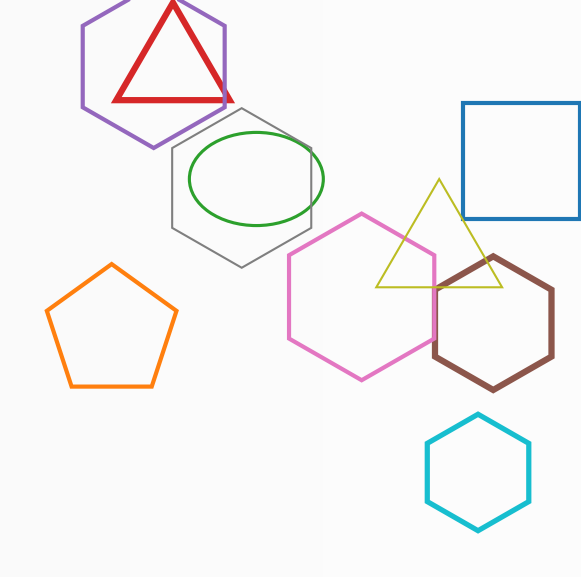[{"shape": "square", "thickness": 2, "radius": 0.5, "center": [0.897, 0.72]}, {"shape": "pentagon", "thickness": 2, "radius": 0.59, "center": [0.192, 0.425]}, {"shape": "oval", "thickness": 1.5, "radius": 0.58, "center": [0.441, 0.689]}, {"shape": "triangle", "thickness": 3, "radius": 0.56, "center": [0.298, 0.882]}, {"shape": "hexagon", "thickness": 2, "radius": 0.7, "center": [0.264, 0.884]}, {"shape": "hexagon", "thickness": 3, "radius": 0.58, "center": [0.849, 0.44]}, {"shape": "hexagon", "thickness": 2, "radius": 0.72, "center": [0.622, 0.485]}, {"shape": "hexagon", "thickness": 1, "radius": 0.69, "center": [0.416, 0.674]}, {"shape": "triangle", "thickness": 1, "radius": 0.62, "center": [0.756, 0.564]}, {"shape": "hexagon", "thickness": 2.5, "radius": 0.5, "center": [0.822, 0.181]}]